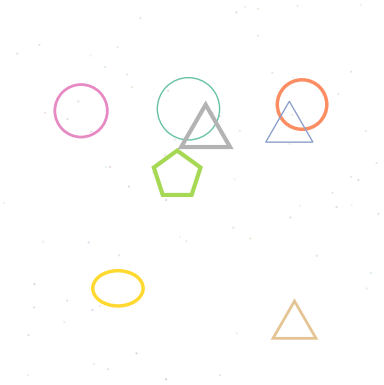[{"shape": "circle", "thickness": 1, "radius": 0.4, "center": [0.49, 0.717]}, {"shape": "circle", "thickness": 2.5, "radius": 0.32, "center": [0.785, 0.728]}, {"shape": "triangle", "thickness": 1, "radius": 0.35, "center": [0.751, 0.666]}, {"shape": "circle", "thickness": 2, "radius": 0.34, "center": [0.211, 0.712]}, {"shape": "pentagon", "thickness": 3, "radius": 0.32, "center": [0.46, 0.545]}, {"shape": "oval", "thickness": 2.5, "radius": 0.33, "center": [0.306, 0.251]}, {"shape": "triangle", "thickness": 2, "radius": 0.32, "center": [0.765, 0.153]}, {"shape": "triangle", "thickness": 3, "radius": 0.37, "center": [0.534, 0.655]}]